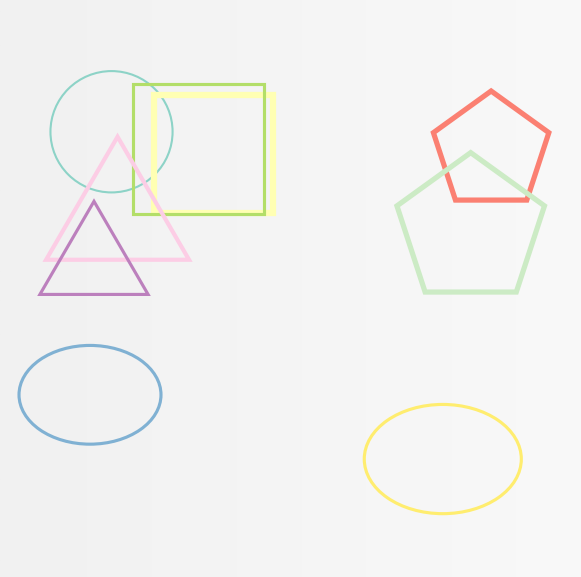[{"shape": "circle", "thickness": 1, "radius": 0.53, "center": [0.192, 0.771]}, {"shape": "square", "thickness": 3, "radius": 0.51, "center": [0.367, 0.733]}, {"shape": "pentagon", "thickness": 2.5, "radius": 0.52, "center": [0.845, 0.737]}, {"shape": "oval", "thickness": 1.5, "radius": 0.61, "center": [0.155, 0.316]}, {"shape": "square", "thickness": 1.5, "radius": 0.56, "center": [0.341, 0.741]}, {"shape": "triangle", "thickness": 2, "radius": 0.71, "center": [0.202, 0.62]}, {"shape": "triangle", "thickness": 1.5, "radius": 0.54, "center": [0.162, 0.543]}, {"shape": "pentagon", "thickness": 2.5, "radius": 0.67, "center": [0.81, 0.601]}, {"shape": "oval", "thickness": 1.5, "radius": 0.68, "center": [0.762, 0.204]}]